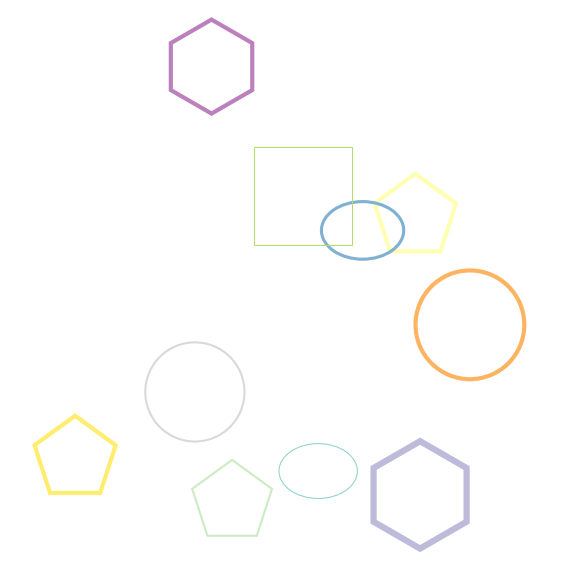[{"shape": "oval", "thickness": 0.5, "radius": 0.34, "center": [0.551, 0.183]}, {"shape": "pentagon", "thickness": 2, "radius": 0.37, "center": [0.719, 0.624]}, {"shape": "hexagon", "thickness": 3, "radius": 0.47, "center": [0.727, 0.142]}, {"shape": "oval", "thickness": 1.5, "radius": 0.36, "center": [0.628, 0.6]}, {"shape": "circle", "thickness": 2, "radius": 0.47, "center": [0.814, 0.437]}, {"shape": "square", "thickness": 0.5, "radius": 0.42, "center": [0.525, 0.659]}, {"shape": "circle", "thickness": 1, "radius": 0.43, "center": [0.337, 0.32]}, {"shape": "hexagon", "thickness": 2, "radius": 0.41, "center": [0.366, 0.884]}, {"shape": "pentagon", "thickness": 1, "radius": 0.36, "center": [0.402, 0.13]}, {"shape": "pentagon", "thickness": 2, "radius": 0.37, "center": [0.13, 0.205]}]